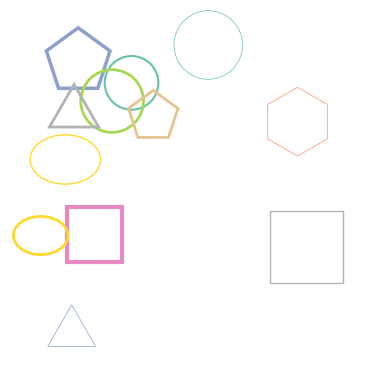[{"shape": "circle", "thickness": 1.5, "radius": 0.35, "center": [0.342, 0.785]}, {"shape": "circle", "thickness": 0.5, "radius": 0.45, "center": [0.541, 0.883]}, {"shape": "hexagon", "thickness": 0.5, "radius": 0.45, "center": [0.773, 0.684]}, {"shape": "triangle", "thickness": 0.5, "radius": 0.36, "center": [0.186, 0.136]}, {"shape": "pentagon", "thickness": 2.5, "radius": 0.43, "center": [0.203, 0.841]}, {"shape": "square", "thickness": 3, "radius": 0.36, "center": [0.247, 0.391]}, {"shape": "circle", "thickness": 2, "radius": 0.41, "center": [0.291, 0.738]}, {"shape": "oval", "thickness": 1, "radius": 0.46, "center": [0.17, 0.586]}, {"shape": "oval", "thickness": 2, "radius": 0.35, "center": [0.106, 0.388]}, {"shape": "pentagon", "thickness": 2, "radius": 0.34, "center": [0.398, 0.698]}, {"shape": "square", "thickness": 1, "radius": 0.47, "center": [0.796, 0.358]}, {"shape": "triangle", "thickness": 2, "radius": 0.37, "center": [0.192, 0.707]}]